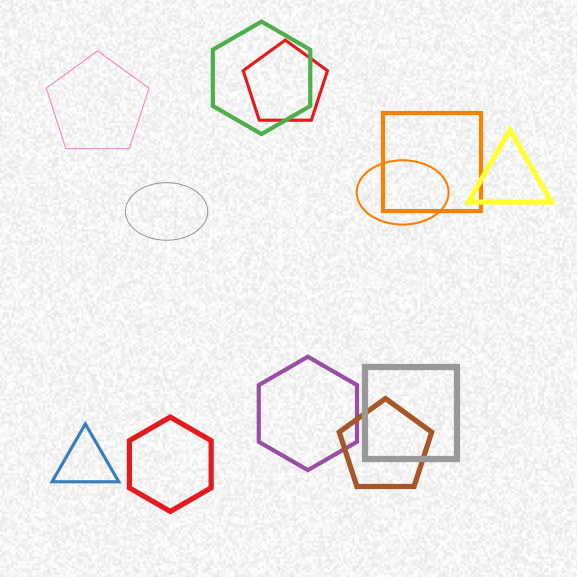[{"shape": "pentagon", "thickness": 1.5, "radius": 0.38, "center": [0.494, 0.853]}, {"shape": "hexagon", "thickness": 2.5, "radius": 0.41, "center": [0.295, 0.195]}, {"shape": "triangle", "thickness": 1.5, "radius": 0.33, "center": [0.148, 0.198]}, {"shape": "hexagon", "thickness": 2, "radius": 0.49, "center": [0.453, 0.864]}, {"shape": "hexagon", "thickness": 2, "radius": 0.49, "center": [0.533, 0.283]}, {"shape": "square", "thickness": 2, "radius": 0.43, "center": [0.748, 0.719]}, {"shape": "oval", "thickness": 1, "radius": 0.4, "center": [0.697, 0.666]}, {"shape": "triangle", "thickness": 2.5, "radius": 0.42, "center": [0.883, 0.691]}, {"shape": "pentagon", "thickness": 2.5, "radius": 0.42, "center": [0.667, 0.225]}, {"shape": "pentagon", "thickness": 0.5, "radius": 0.47, "center": [0.169, 0.817]}, {"shape": "oval", "thickness": 0.5, "radius": 0.36, "center": [0.288, 0.633]}, {"shape": "square", "thickness": 3, "radius": 0.4, "center": [0.711, 0.284]}]